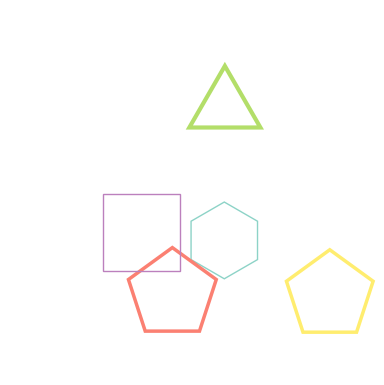[{"shape": "hexagon", "thickness": 1, "radius": 0.5, "center": [0.583, 0.376]}, {"shape": "pentagon", "thickness": 2.5, "radius": 0.6, "center": [0.448, 0.237]}, {"shape": "triangle", "thickness": 3, "radius": 0.53, "center": [0.584, 0.722]}, {"shape": "square", "thickness": 1, "radius": 0.5, "center": [0.368, 0.397]}, {"shape": "pentagon", "thickness": 2.5, "radius": 0.59, "center": [0.857, 0.233]}]